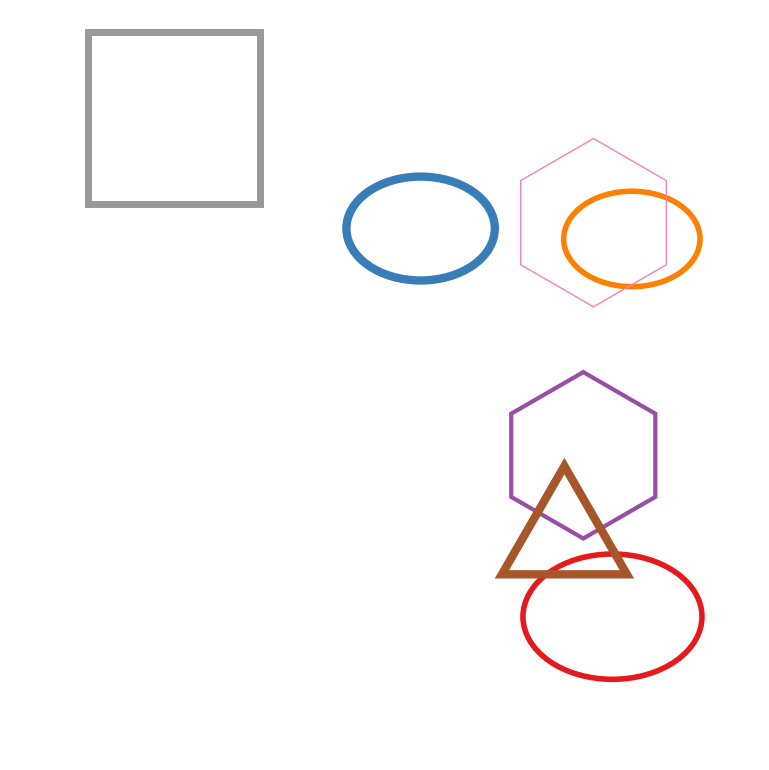[{"shape": "oval", "thickness": 2, "radius": 0.58, "center": [0.795, 0.199]}, {"shape": "oval", "thickness": 3, "radius": 0.48, "center": [0.546, 0.703]}, {"shape": "hexagon", "thickness": 1.5, "radius": 0.54, "center": [0.758, 0.409]}, {"shape": "oval", "thickness": 2, "radius": 0.44, "center": [0.821, 0.69]}, {"shape": "triangle", "thickness": 3, "radius": 0.47, "center": [0.733, 0.301]}, {"shape": "hexagon", "thickness": 0.5, "radius": 0.55, "center": [0.771, 0.711]}, {"shape": "square", "thickness": 2.5, "radius": 0.56, "center": [0.226, 0.846]}]